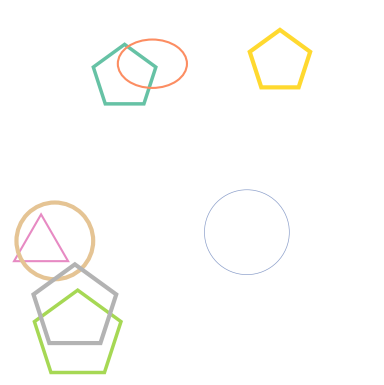[{"shape": "pentagon", "thickness": 2.5, "radius": 0.43, "center": [0.324, 0.799]}, {"shape": "oval", "thickness": 1.5, "radius": 0.45, "center": [0.396, 0.834]}, {"shape": "circle", "thickness": 0.5, "radius": 0.55, "center": [0.641, 0.397]}, {"shape": "triangle", "thickness": 1.5, "radius": 0.41, "center": [0.107, 0.362]}, {"shape": "pentagon", "thickness": 2.5, "radius": 0.59, "center": [0.202, 0.128]}, {"shape": "pentagon", "thickness": 3, "radius": 0.41, "center": [0.727, 0.84]}, {"shape": "circle", "thickness": 3, "radius": 0.5, "center": [0.142, 0.374]}, {"shape": "pentagon", "thickness": 3, "radius": 0.57, "center": [0.194, 0.2]}]